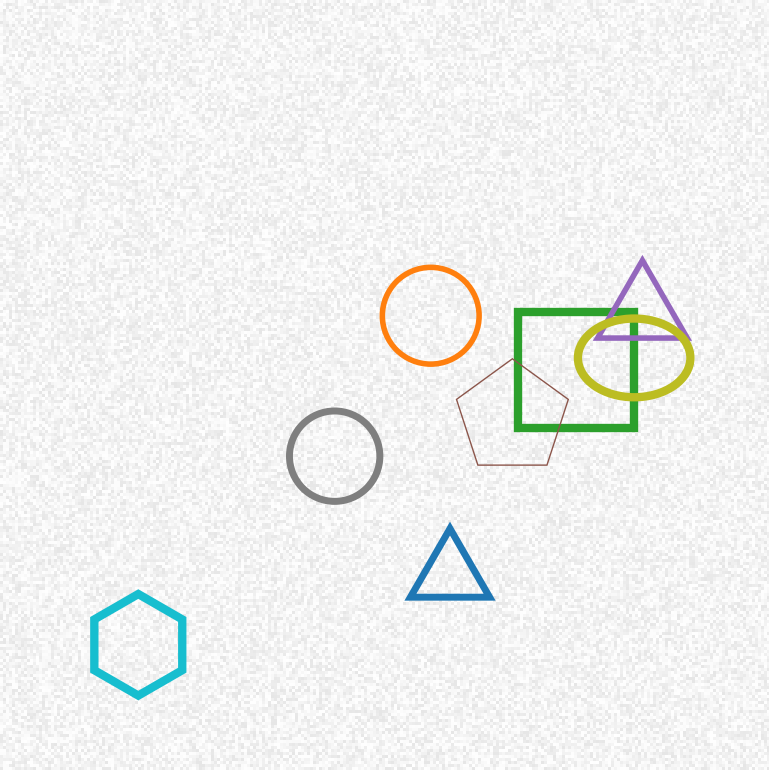[{"shape": "triangle", "thickness": 2.5, "radius": 0.3, "center": [0.584, 0.254]}, {"shape": "circle", "thickness": 2, "radius": 0.31, "center": [0.559, 0.59]}, {"shape": "square", "thickness": 3, "radius": 0.38, "center": [0.748, 0.52]}, {"shape": "triangle", "thickness": 2, "radius": 0.34, "center": [0.834, 0.595]}, {"shape": "pentagon", "thickness": 0.5, "radius": 0.38, "center": [0.665, 0.458]}, {"shape": "circle", "thickness": 2.5, "radius": 0.29, "center": [0.435, 0.408]}, {"shape": "oval", "thickness": 3, "radius": 0.37, "center": [0.824, 0.535]}, {"shape": "hexagon", "thickness": 3, "radius": 0.33, "center": [0.18, 0.163]}]